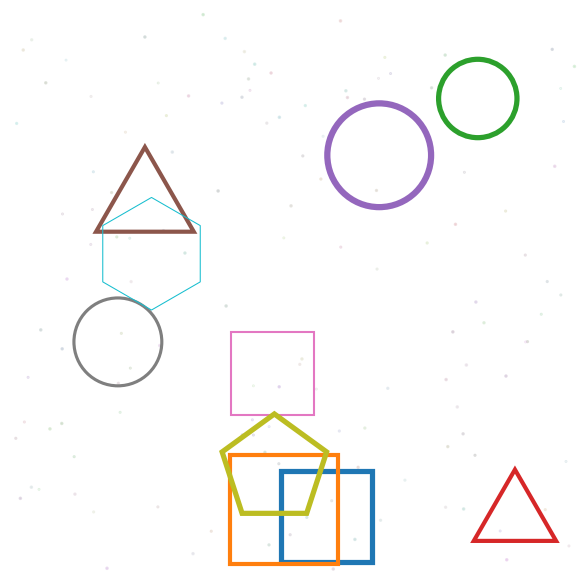[{"shape": "square", "thickness": 2.5, "radius": 0.39, "center": [0.565, 0.105]}, {"shape": "square", "thickness": 2, "radius": 0.47, "center": [0.492, 0.117]}, {"shape": "circle", "thickness": 2.5, "radius": 0.34, "center": [0.827, 0.829]}, {"shape": "triangle", "thickness": 2, "radius": 0.41, "center": [0.892, 0.104]}, {"shape": "circle", "thickness": 3, "radius": 0.45, "center": [0.657, 0.73]}, {"shape": "triangle", "thickness": 2, "radius": 0.49, "center": [0.251, 0.647]}, {"shape": "square", "thickness": 1, "radius": 0.36, "center": [0.472, 0.353]}, {"shape": "circle", "thickness": 1.5, "radius": 0.38, "center": [0.204, 0.407]}, {"shape": "pentagon", "thickness": 2.5, "radius": 0.48, "center": [0.475, 0.187]}, {"shape": "hexagon", "thickness": 0.5, "radius": 0.49, "center": [0.262, 0.56]}]